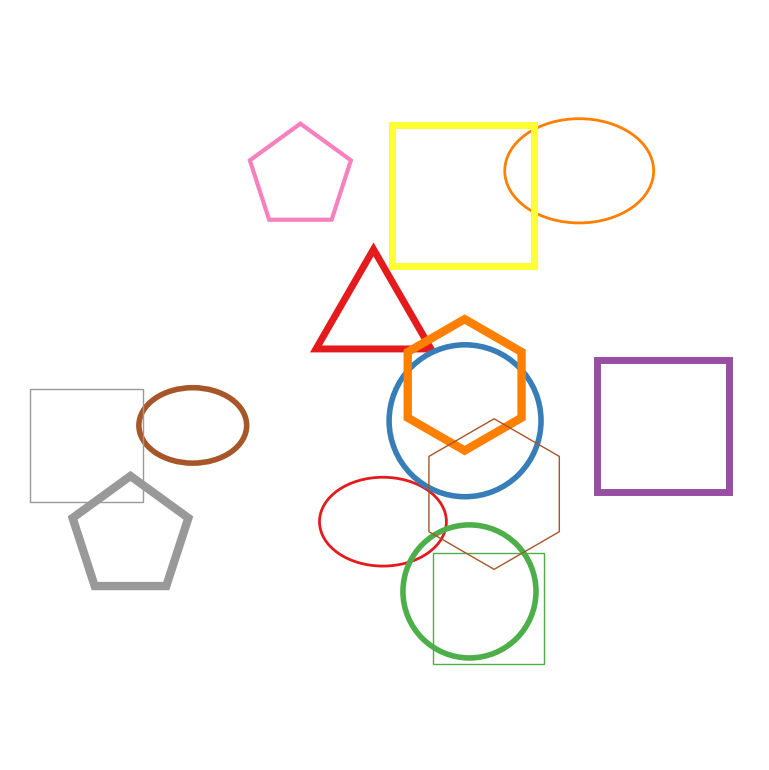[{"shape": "triangle", "thickness": 2.5, "radius": 0.43, "center": [0.485, 0.59]}, {"shape": "oval", "thickness": 1, "radius": 0.41, "center": [0.497, 0.323]}, {"shape": "circle", "thickness": 2, "radius": 0.49, "center": [0.604, 0.454]}, {"shape": "square", "thickness": 0.5, "radius": 0.36, "center": [0.634, 0.209]}, {"shape": "circle", "thickness": 2, "radius": 0.43, "center": [0.61, 0.232]}, {"shape": "square", "thickness": 2.5, "radius": 0.43, "center": [0.861, 0.447]}, {"shape": "hexagon", "thickness": 3, "radius": 0.43, "center": [0.603, 0.5]}, {"shape": "oval", "thickness": 1, "radius": 0.48, "center": [0.752, 0.778]}, {"shape": "square", "thickness": 2.5, "radius": 0.46, "center": [0.601, 0.746]}, {"shape": "oval", "thickness": 2, "radius": 0.35, "center": [0.25, 0.448]}, {"shape": "hexagon", "thickness": 0.5, "radius": 0.49, "center": [0.642, 0.358]}, {"shape": "pentagon", "thickness": 1.5, "radius": 0.35, "center": [0.39, 0.77]}, {"shape": "pentagon", "thickness": 3, "radius": 0.4, "center": [0.169, 0.303]}, {"shape": "square", "thickness": 0.5, "radius": 0.37, "center": [0.113, 0.421]}]